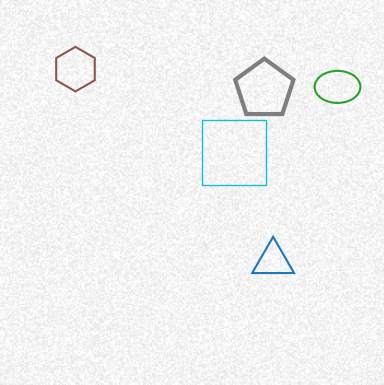[{"shape": "triangle", "thickness": 1.5, "radius": 0.31, "center": [0.709, 0.322]}, {"shape": "oval", "thickness": 1.5, "radius": 0.3, "center": [0.877, 0.774]}, {"shape": "hexagon", "thickness": 1.5, "radius": 0.29, "center": [0.196, 0.82]}, {"shape": "pentagon", "thickness": 3, "radius": 0.4, "center": [0.687, 0.768]}, {"shape": "square", "thickness": 1, "radius": 0.42, "center": [0.608, 0.604]}]